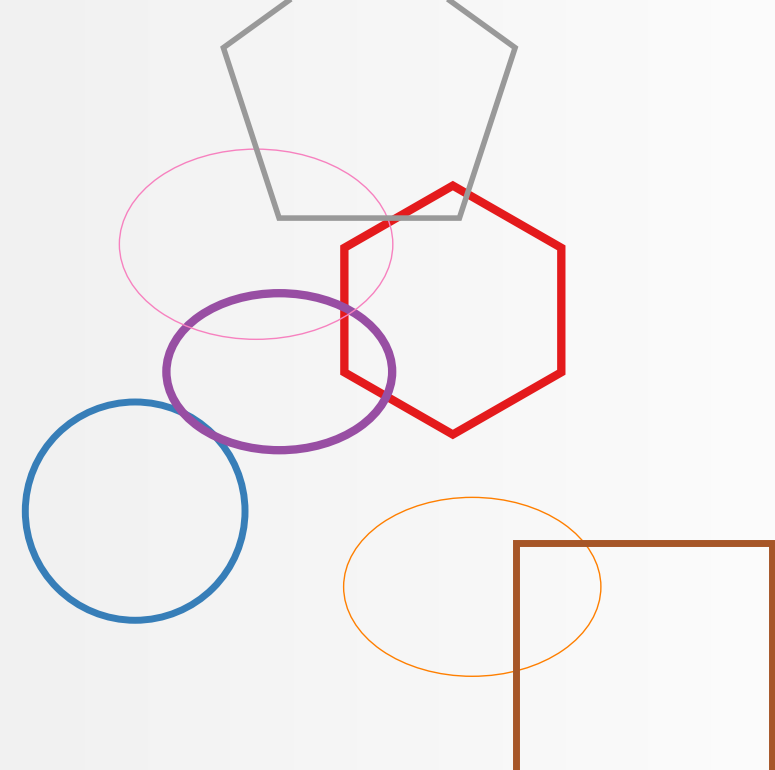[{"shape": "hexagon", "thickness": 3, "radius": 0.81, "center": [0.584, 0.597]}, {"shape": "circle", "thickness": 2.5, "radius": 0.71, "center": [0.174, 0.336]}, {"shape": "oval", "thickness": 3, "radius": 0.73, "center": [0.36, 0.517]}, {"shape": "oval", "thickness": 0.5, "radius": 0.83, "center": [0.609, 0.238]}, {"shape": "square", "thickness": 2.5, "radius": 0.82, "center": [0.831, 0.13]}, {"shape": "oval", "thickness": 0.5, "radius": 0.88, "center": [0.33, 0.683]}, {"shape": "pentagon", "thickness": 2, "radius": 0.99, "center": [0.476, 0.877]}]